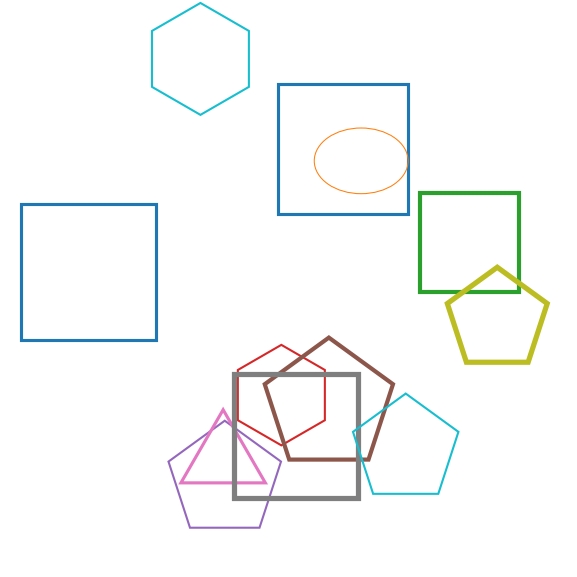[{"shape": "square", "thickness": 1.5, "radius": 0.56, "center": [0.594, 0.741]}, {"shape": "square", "thickness": 1.5, "radius": 0.59, "center": [0.153, 0.528]}, {"shape": "oval", "thickness": 0.5, "radius": 0.41, "center": [0.625, 0.721]}, {"shape": "square", "thickness": 2, "radius": 0.43, "center": [0.813, 0.579]}, {"shape": "hexagon", "thickness": 1, "radius": 0.44, "center": [0.487, 0.315]}, {"shape": "pentagon", "thickness": 1, "radius": 0.51, "center": [0.389, 0.168]}, {"shape": "pentagon", "thickness": 2, "radius": 0.58, "center": [0.569, 0.298]}, {"shape": "triangle", "thickness": 1.5, "radius": 0.42, "center": [0.386, 0.205]}, {"shape": "square", "thickness": 2.5, "radius": 0.54, "center": [0.512, 0.245]}, {"shape": "pentagon", "thickness": 2.5, "radius": 0.45, "center": [0.861, 0.445]}, {"shape": "hexagon", "thickness": 1, "radius": 0.48, "center": [0.347, 0.897]}, {"shape": "pentagon", "thickness": 1, "radius": 0.48, "center": [0.703, 0.222]}]